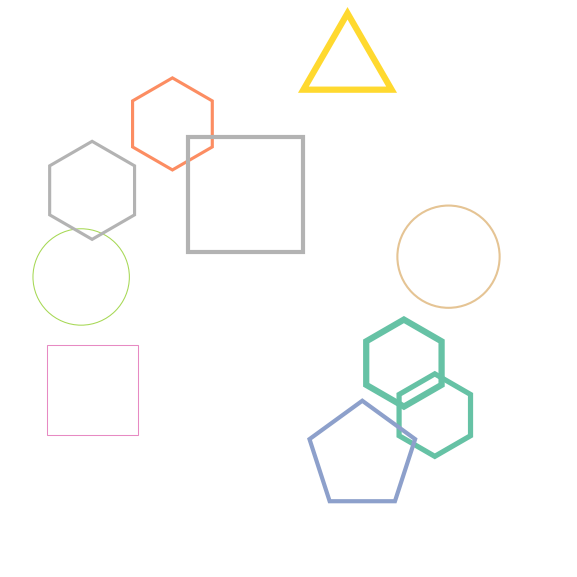[{"shape": "hexagon", "thickness": 2.5, "radius": 0.36, "center": [0.753, 0.28]}, {"shape": "hexagon", "thickness": 3, "radius": 0.38, "center": [0.699, 0.37]}, {"shape": "hexagon", "thickness": 1.5, "radius": 0.4, "center": [0.299, 0.785]}, {"shape": "pentagon", "thickness": 2, "radius": 0.48, "center": [0.627, 0.209]}, {"shape": "square", "thickness": 0.5, "radius": 0.39, "center": [0.16, 0.324]}, {"shape": "circle", "thickness": 0.5, "radius": 0.42, "center": [0.141, 0.52]}, {"shape": "triangle", "thickness": 3, "radius": 0.44, "center": [0.602, 0.888]}, {"shape": "circle", "thickness": 1, "radius": 0.44, "center": [0.777, 0.555]}, {"shape": "square", "thickness": 2, "radius": 0.5, "center": [0.426, 0.662]}, {"shape": "hexagon", "thickness": 1.5, "radius": 0.42, "center": [0.159, 0.67]}]